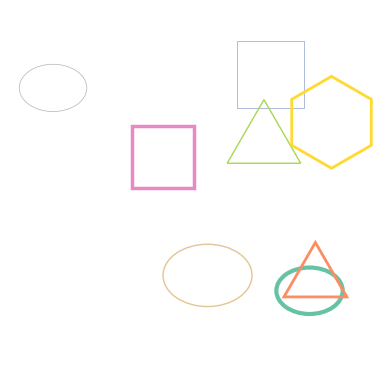[{"shape": "oval", "thickness": 3, "radius": 0.43, "center": [0.804, 0.245]}, {"shape": "triangle", "thickness": 2, "radius": 0.47, "center": [0.819, 0.276]}, {"shape": "square", "thickness": 0.5, "radius": 0.43, "center": [0.703, 0.806]}, {"shape": "square", "thickness": 2.5, "radius": 0.4, "center": [0.423, 0.591]}, {"shape": "triangle", "thickness": 1, "radius": 0.55, "center": [0.686, 0.631]}, {"shape": "hexagon", "thickness": 2, "radius": 0.6, "center": [0.861, 0.682]}, {"shape": "oval", "thickness": 1, "radius": 0.58, "center": [0.539, 0.285]}, {"shape": "oval", "thickness": 0.5, "radius": 0.44, "center": [0.138, 0.772]}]